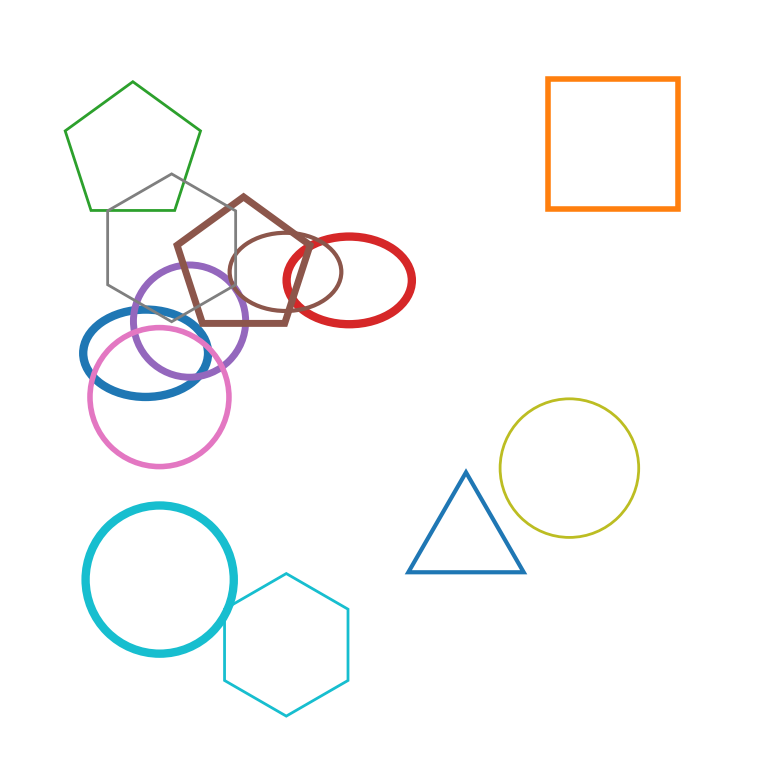[{"shape": "oval", "thickness": 3, "radius": 0.41, "center": [0.189, 0.541]}, {"shape": "triangle", "thickness": 1.5, "radius": 0.43, "center": [0.605, 0.3]}, {"shape": "square", "thickness": 2, "radius": 0.42, "center": [0.796, 0.813]}, {"shape": "pentagon", "thickness": 1, "radius": 0.46, "center": [0.173, 0.801]}, {"shape": "oval", "thickness": 3, "radius": 0.41, "center": [0.454, 0.636]}, {"shape": "circle", "thickness": 2.5, "radius": 0.36, "center": [0.246, 0.583]}, {"shape": "oval", "thickness": 1.5, "radius": 0.36, "center": [0.371, 0.647]}, {"shape": "pentagon", "thickness": 2.5, "radius": 0.45, "center": [0.316, 0.653]}, {"shape": "circle", "thickness": 2, "radius": 0.45, "center": [0.207, 0.484]}, {"shape": "hexagon", "thickness": 1, "radius": 0.48, "center": [0.223, 0.678]}, {"shape": "circle", "thickness": 1, "radius": 0.45, "center": [0.739, 0.392]}, {"shape": "hexagon", "thickness": 1, "radius": 0.46, "center": [0.372, 0.163]}, {"shape": "circle", "thickness": 3, "radius": 0.48, "center": [0.207, 0.247]}]